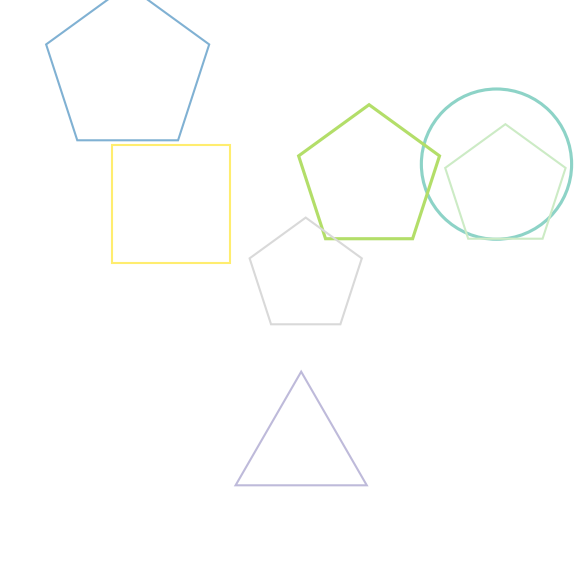[{"shape": "circle", "thickness": 1.5, "radius": 0.65, "center": [0.86, 0.715]}, {"shape": "triangle", "thickness": 1, "radius": 0.66, "center": [0.522, 0.224]}, {"shape": "pentagon", "thickness": 1, "radius": 0.74, "center": [0.221, 0.876]}, {"shape": "pentagon", "thickness": 1.5, "radius": 0.64, "center": [0.639, 0.69]}, {"shape": "pentagon", "thickness": 1, "radius": 0.51, "center": [0.529, 0.52]}, {"shape": "pentagon", "thickness": 1, "radius": 0.55, "center": [0.875, 0.674]}, {"shape": "square", "thickness": 1, "radius": 0.51, "center": [0.296, 0.646]}]